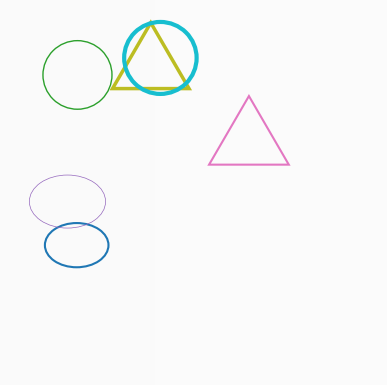[{"shape": "oval", "thickness": 1.5, "radius": 0.41, "center": [0.198, 0.363]}, {"shape": "circle", "thickness": 1, "radius": 0.45, "center": [0.2, 0.805]}, {"shape": "oval", "thickness": 0.5, "radius": 0.49, "center": [0.174, 0.476]}, {"shape": "triangle", "thickness": 1.5, "radius": 0.59, "center": [0.642, 0.632]}, {"shape": "triangle", "thickness": 2.5, "radius": 0.57, "center": [0.389, 0.827]}, {"shape": "circle", "thickness": 3, "radius": 0.47, "center": [0.414, 0.85]}]